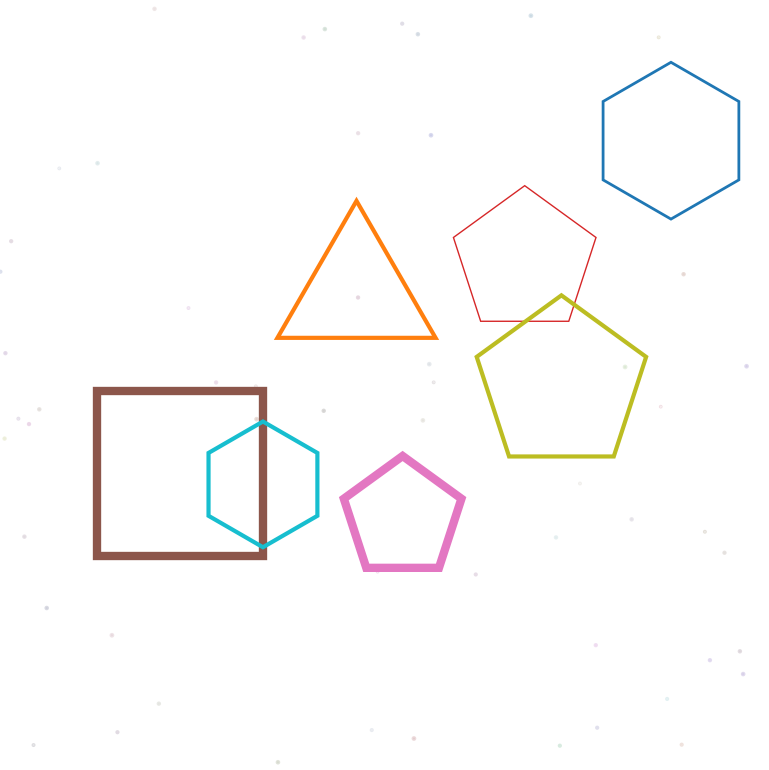[{"shape": "hexagon", "thickness": 1, "radius": 0.51, "center": [0.871, 0.817]}, {"shape": "triangle", "thickness": 1.5, "radius": 0.59, "center": [0.463, 0.621]}, {"shape": "pentagon", "thickness": 0.5, "radius": 0.49, "center": [0.681, 0.662]}, {"shape": "square", "thickness": 3, "radius": 0.54, "center": [0.233, 0.385]}, {"shape": "pentagon", "thickness": 3, "radius": 0.4, "center": [0.523, 0.328]}, {"shape": "pentagon", "thickness": 1.5, "radius": 0.58, "center": [0.729, 0.501]}, {"shape": "hexagon", "thickness": 1.5, "radius": 0.41, "center": [0.342, 0.371]}]